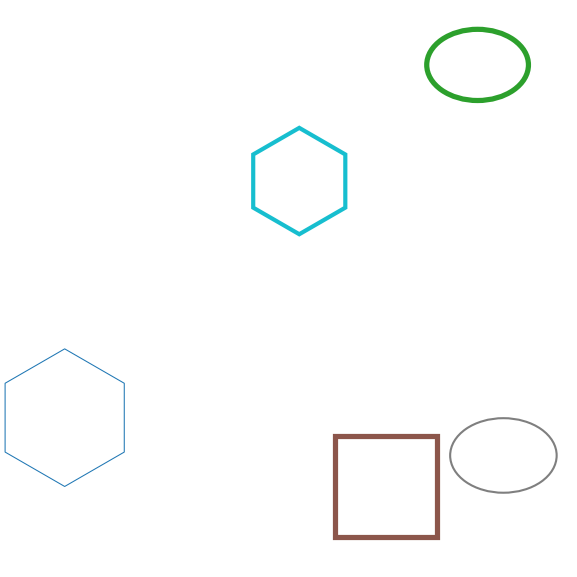[{"shape": "hexagon", "thickness": 0.5, "radius": 0.6, "center": [0.112, 0.276]}, {"shape": "oval", "thickness": 2.5, "radius": 0.44, "center": [0.827, 0.887]}, {"shape": "square", "thickness": 2.5, "radius": 0.44, "center": [0.668, 0.157]}, {"shape": "oval", "thickness": 1, "radius": 0.46, "center": [0.872, 0.21]}, {"shape": "hexagon", "thickness": 2, "radius": 0.46, "center": [0.518, 0.686]}]